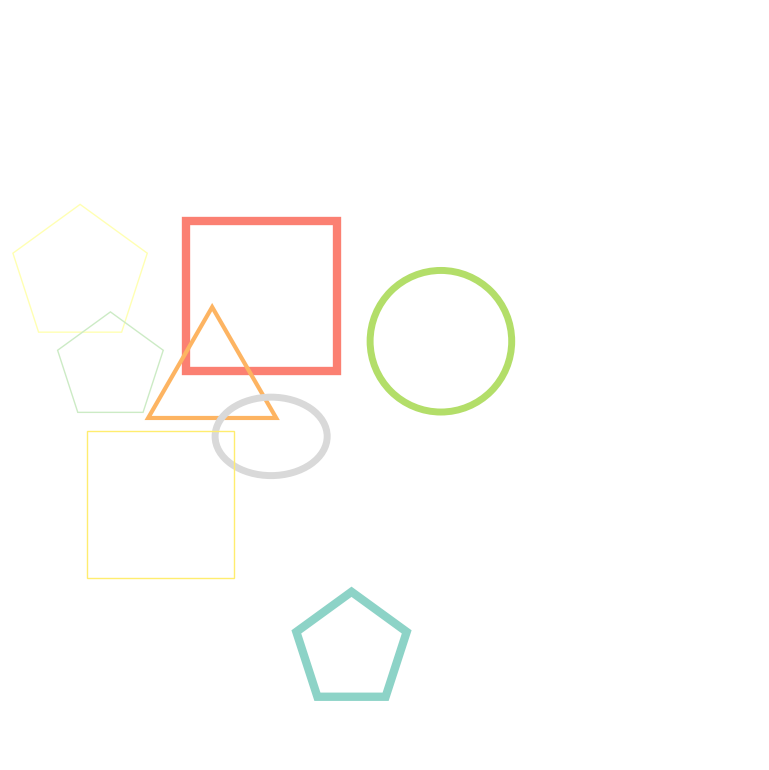[{"shape": "pentagon", "thickness": 3, "radius": 0.38, "center": [0.457, 0.156]}, {"shape": "pentagon", "thickness": 0.5, "radius": 0.46, "center": [0.104, 0.643]}, {"shape": "square", "thickness": 3, "radius": 0.49, "center": [0.34, 0.615]}, {"shape": "triangle", "thickness": 1.5, "radius": 0.48, "center": [0.276, 0.505]}, {"shape": "circle", "thickness": 2.5, "radius": 0.46, "center": [0.573, 0.557]}, {"shape": "oval", "thickness": 2.5, "radius": 0.36, "center": [0.352, 0.433]}, {"shape": "pentagon", "thickness": 0.5, "radius": 0.36, "center": [0.143, 0.523]}, {"shape": "square", "thickness": 0.5, "radius": 0.48, "center": [0.208, 0.345]}]